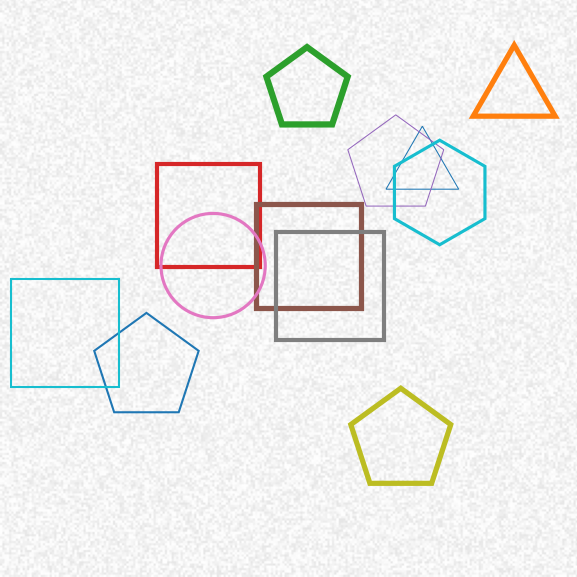[{"shape": "triangle", "thickness": 0.5, "radius": 0.36, "center": [0.731, 0.708]}, {"shape": "pentagon", "thickness": 1, "radius": 0.48, "center": [0.254, 0.362]}, {"shape": "triangle", "thickness": 2.5, "radius": 0.41, "center": [0.89, 0.839]}, {"shape": "pentagon", "thickness": 3, "radius": 0.37, "center": [0.532, 0.844]}, {"shape": "square", "thickness": 2, "radius": 0.45, "center": [0.361, 0.626]}, {"shape": "pentagon", "thickness": 0.5, "radius": 0.44, "center": [0.685, 0.713]}, {"shape": "square", "thickness": 2.5, "radius": 0.45, "center": [0.535, 0.556]}, {"shape": "circle", "thickness": 1.5, "radius": 0.45, "center": [0.369, 0.539]}, {"shape": "square", "thickness": 2, "radius": 0.47, "center": [0.571, 0.503]}, {"shape": "pentagon", "thickness": 2.5, "radius": 0.45, "center": [0.694, 0.236]}, {"shape": "hexagon", "thickness": 1.5, "radius": 0.45, "center": [0.761, 0.666]}, {"shape": "square", "thickness": 1, "radius": 0.47, "center": [0.112, 0.423]}]